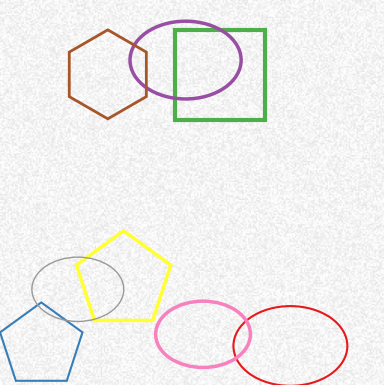[{"shape": "oval", "thickness": 1.5, "radius": 0.74, "center": [0.754, 0.101]}, {"shape": "pentagon", "thickness": 1.5, "radius": 0.56, "center": [0.107, 0.102]}, {"shape": "square", "thickness": 3, "radius": 0.58, "center": [0.57, 0.804]}, {"shape": "oval", "thickness": 2.5, "radius": 0.72, "center": [0.482, 0.844]}, {"shape": "pentagon", "thickness": 2.5, "radius": 0.64, "center": [0.321, 0.272]}, {"shape": "hexagon", "thickness": 2, "radius": 0.58, "center": [0.28, 0.807]}, {"shape": "oval", "thickness": 2.5, "radius": 0.62, "center": [0.527, 0.132]}, {"shape": "oval", "thickness": 1, "radius": 0.6, "center": [0.202, 0.249]}]